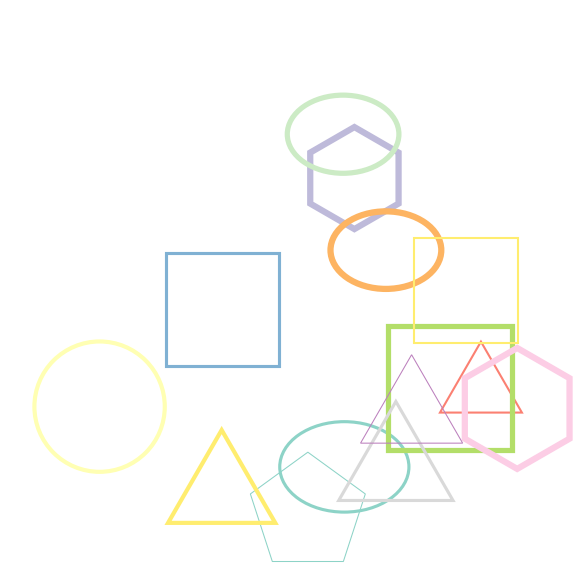[{"shape": "oval", "thickness": 1.5, "radius": 0.56, "center": [0.596, 0.191]}, {"shape": "pentagon", "thickness": 0.5, "radius": 0.52, "center": [0.533, 0.111]}, {"shape": "circle", "thickness": 2, "radius": 0.56, "center": [0.172, 0.295]}, {"shape": "hexagon", "thickness": 3, "radius": 0.44, "center": [0.614, 0.691]}, {"shape": "triangle", "thickness": 1, "radius": 0.41, "center": [0.833, 0.326]}, {"shape": "square", "thickness": 1.5, "radius": 0.49, "center": [0.385, 0.463]}, {"shape": "oval", "thickness": 3, "radius": 0.48, "center": [0.668, 0.566]}, {"shape": "square", "thickness": 2.5, "radius": 0.53, "center": [0.779, 0.327]}, {"shape": "hexagon", "thickness": 3, "radius": 0.52, "center": [0.896, 0.292]}, {"shape": "triangle", "thickness": 1.5, "radius": 0.57, "center": [0.685, 0.19]}, {"shape": "triangle", "thickness": 0.5, "radius": 0.51, "center": [0.713, 0.283]}, {"shape": "oval", "thickness": 2.5, "radius": 0.48, "center": [0.594, 0.767]}, {"shape": "triangle", "thickness": 2, "radius": 0.54, "center": [0.384, 0.147]}, {"shape": "square", "thickness": 1, "radius": 0.45, "center": [0.807, 0.497]}]